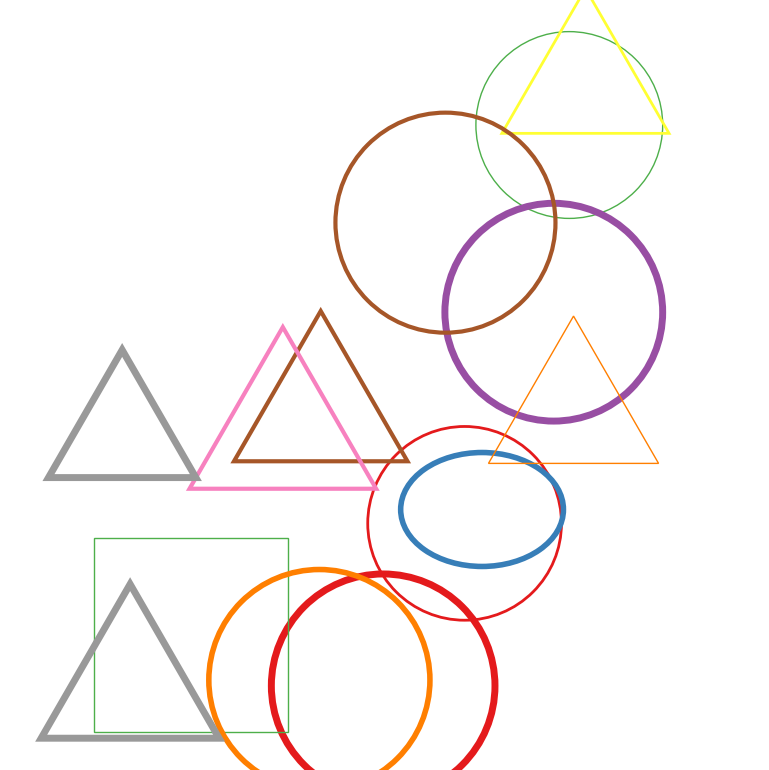[{"shape": "circle", "thickness": 2.5, "radius": 0.73, "center": [0.498, 0.109]}, {"shape": "circle", "thickness": 1, "radius": 0.63, "center": [0.603, 0.32]}, {"shape": "oval", "thickness": 2, "radius": 0.53, "center": [0.626, 0.338]}, {"shape": "circle", "thickness": 0.5, "radius": 0.61, "center": [0.739, 0.838]}, {"shape": "square", "thickness": 0.5, "radius": 0.63, "center": [0.248, 0.176]}, {"shape": "circle", "thickness": 2.5, "radius": 0.71, "center": [0.719, 0.595]}, {"shape": "circle", "thickness": 2, "radius": 0.72, "center": [0.415, 0.117]}, {"shape": "triangle", "thickness": 0.5, "radius": 0.64, "center": [0.745, 0.462]}, {"shape": "triangle", "thickness": 1, "radius": 0.63, "center": [0.76, 0.889]}, {"shape": "triangle", "thickness": 1.5, "radius": 0.65, "center": [0.417, 0.466]}, {"shape": "circle", "thickness": 1.5, "radius": 0.71, "center": [0.579, 0.711]}, {"shape": "triangle", "thickness": 1.5, "radius": 0.7, "center": [0.367, 0.435]}, {"shape": "triangle", "thickness": 2.5, "radius": 0.67, "center": [0.169, 0.108]}, {"shape": "triangle", "thickness": 2.5, "radius": 0.55, "center": [0.159, 0.435]}]